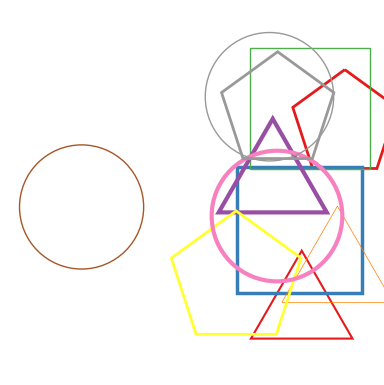[{"shape": "pentagon", "thickness": 2, "radius": 0.71, "center": [0.896, 0.677]}, {"shape": "triangle", "thickness": 1.5, "radius": 0.76, "center": [0.784, 0.197]}, {"shape": "square", "thickness": 2.5, "radius": 0.82, "center": [0.778, 0.402]}, {"shape": "square", "thickness": 1, "radius": 0.78, "center": [0.805, 0.719]}, {"shape": "triangle", "thickness": 3, "radius": 0.81, "center": [0.708, 0.529]}, {"shape": "triangle", "thickness": 0.5, "radius": 0.83, "center": [0.876, 0.298]}, {"shape": "pentagon", "thickness": 2, "radius": 0.89, "center": [0.614, 0.275]}, {"shape": "circle", "thickness": 1, "radius": 0.81, "center": [0.212, 0.462]}, {"shape": "circle", "thickness": 3, "radius": 0.85, "center": [0.719, 0.439]}, {"shape": "pentagon", "thickness": 2, "radius": 0.77, "center": [0.721, 0.712]}, {"shape": "circle", "thickness": 1, "radius": 0.83, "center": [0.7, 0.749]}]